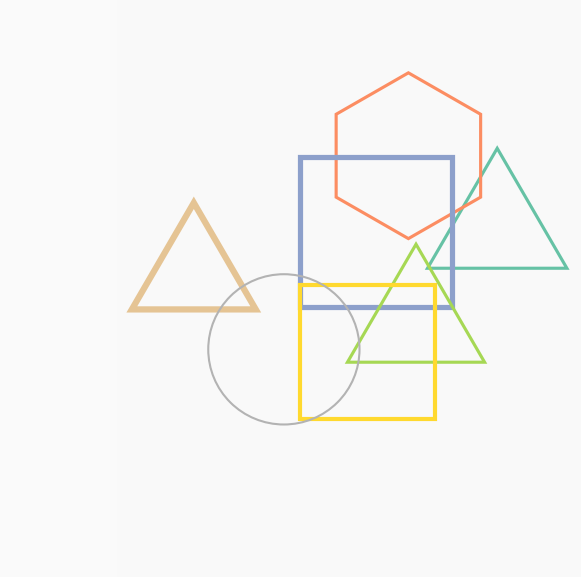[{"shape": "triangle", "thickness": 1.5, "radius": 0.69, "center": [0.855, 0.604]}, {"shape": "hexagon", "thickness": 1.5, "radius": 0.72, "center": [0.703, 0.729]}, {"shape": "square", "thickness": 2.5, "radius": 0.65, "center": [0.646, 0.597]}, {"shape": "triangle", "thickness": 1.5, "radius": 0.68, "center": [0.716, 0.44]}, {"shape": "square", "thickness": 2, "radius": 0.58, "center": [0.633, 0.39]}, {"shape": "triangle", "thickness": 3, "radius": 0.62, "center": [0.333, 0.525]}, {"shape": "circle", "thickness": 1, "radius": 0.65, "center": [0.488, 0.394]}]